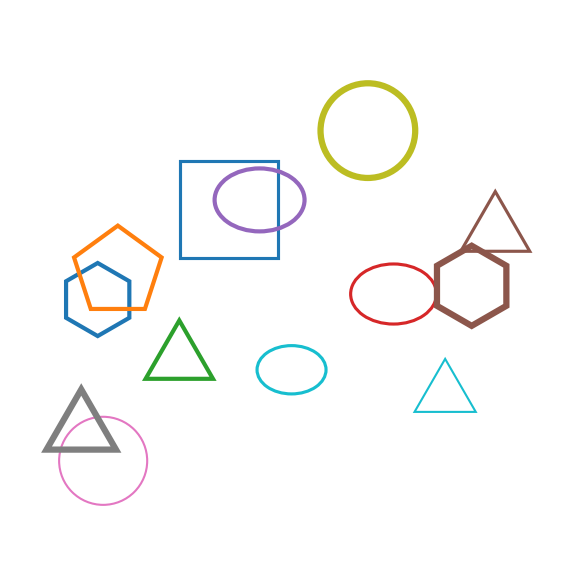[{"shape": "square", "thickness": 1.5, "radius": 0.42, "center": [0.397, 0.637]}, {"shape": "hexagon", "thickness": 2, "radius": 0.32, "center": [0.169, 0.48]}, {"shape": "pentagon", "thickness": 2, "radius": 0.4, "center": [0.204, 0.529]}, {"shape": "triangle", "thickness": 2, "radius": 0.34, "center": [0.31, 0.377]}, {"shape": "oval", "thickness": 1.5, "radius": 0.37, "center": [0.681, 0.49]}, {"shape": "oval", "thickness": 2, "radius": 0.39, "center": [0.449, 0.653]}, {"shape": "hexagon", "thickness": 3, "radius": 0.35, "center": [0.817, 0.504]}, {"shape": "triangle", "thickness": 1.5, "radius": 0.34, "center": [0.858, 0.599]}, {"shape": "circle", "thickness": 1, "radius": 0.38, "center": [0.179, 0.201]}, {"shape": "triangle", "thickness": 3, "radius": 0.35, "center": [0.141, 0.255]}, {"shape": "circle", "thickness": 3, "radius": 0.41, "center": [0.637, 0.773]}, {"shape": "oval", "thickness": 1.5, "radius": 0.3, "center": [0.505, 0.359]}, {"shape": "triangle", "thickness": 1, "radius": 0.31, "center": [0.771, 0.316]}]